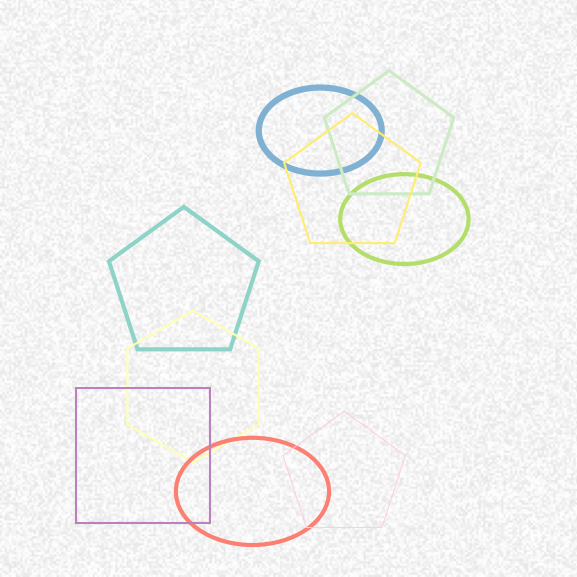[{"shape": "pentagon", "thickness": 2, "radius": 0.68, "center": [0.318, 0.505]}, {"shape": "hexagon", "thickness": 1, "radius": 0.66, "center": [0.334, 0.33]}, {"shape": "oval", "thickness": 2, "radius": 0.66, "center": [0.437, 0.148]}, {"shape": "oval", "thickness": 3, "radius": 0.53, "center": [0.555, 0.773]}, {"shape": "oval", "thickness": 2, "radius": 0.56, "center": [0.7, 0.62]}, {"shape": "pentagon", "thickness": 0.5, "radius": 0.56, "center": [0.596, 0.176]}, {"shape": "square", "thickness": 1, "radius": 0.58, "center": [0.248, 0.211]}, {"shape": "pentagon", "thickness": 1.5, "radius": 0.59, "center": [0.674, 0.759]}, {"shape": "pentagon", "thickness": 1, "radius": 0.62, "center": [0.61, 0.679]}]